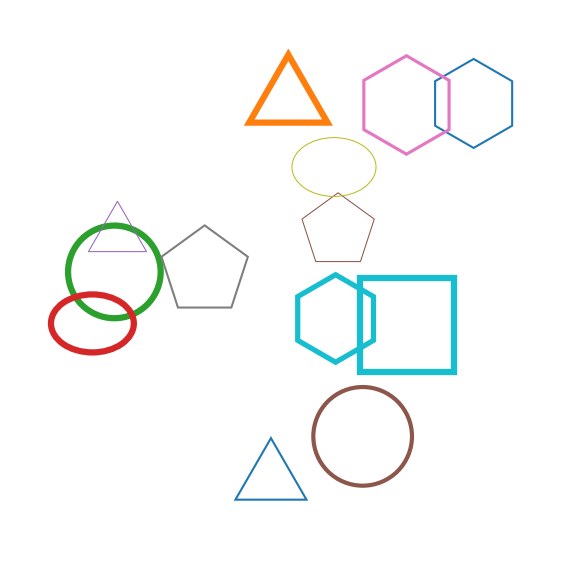[{"shape": "triangle", "thickness": 1, "radius": 0.36, "center": [0.469, 0.169]}, {"shape": "hexagon", "thickness": 1, "radius": 0.39, "center": [0.82, 0.82]}, {"shape": "triangle", "thickness": 3, "radius": 0.39, "center": [0.499, 0.826]}, {"shape": "circle", "thickness": 3, "radius": 0.4, "center": [0.198, 0.528]}, {"shape": "oval", "thickness": 3, "radius": 0.36, "center": [0.16, 0.439]}, {"shape": "triangle", "thickness": 0.5, "radius": 0.29, "center": [0.203, 0.592]}, {"shape": "pentagon", "thickness": 0.5, "radius": 0.33, "center": [0.585, 0.599]}, {"shape": "circle", "thickness": 2, "radius": 0.43, "center": [0.628, 0.244]}, {"shape": "hexagon", "thickness": 1.5, "radius": 0.43, "center": [0.704, 0.817]}, {"shape": "pentagon", "thickness": 1, "radius": 0.39, "center": [0.354, 0.53]}, {"shape": "oval", "thickness": 0.5, "radius": 0.36, "center": [0.578, 0.71]}, {"shape": "hexagon", "thickness": 2.5, "radius": 0.38, "center": [0.581, 0.448]}, {"shape": "square", "thickness": 3, "radius": 0.41, "center": [0.704, 0.436]}]